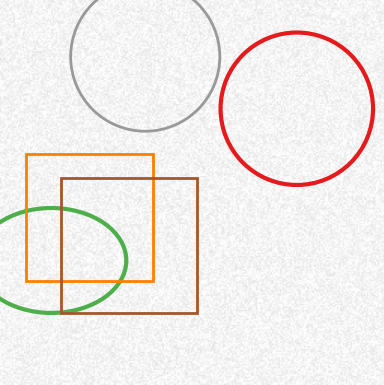[{"shape": "circle", "thickness": 3, "radius": 0.99, "center": [0.771, 0.718]}, {"shape": "oval", "thickness": 3, "radius": 0.97, "center": [0.133, 0.323]}, {"shape": "square", "thickness": 2, "radius": 0.83, "center": [0.233, 0.434]}, {"shape": "square", "thickness": 2, "radius": 0.88, "center": [0.335, 0.362]}, {"shape": "circle", "thickness": 2, "radius": 0.97, "center": [0.377, 0.853]}]